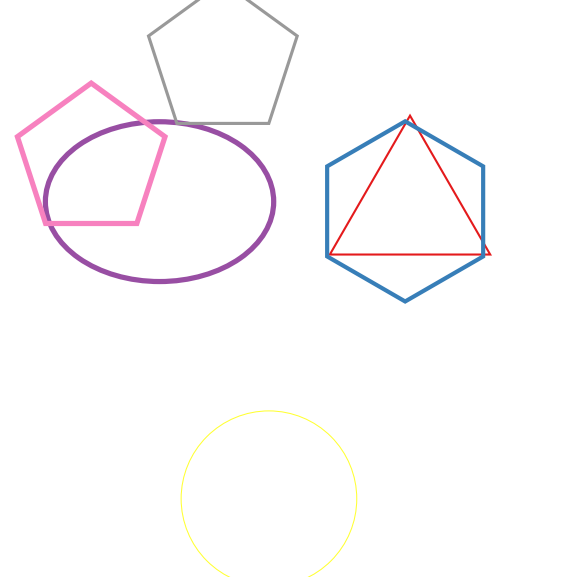[{"shape": "triangle", "thickness": 1, "radius": 0.8, "center": [0.71, 0.639]}, {"shape": "hexagon", "thickness": 2, "radius": 0.78, "center": [0.702, 0.633]}, {"shape": "oval", "thickness": 2.5, "radius": 0.99, "center": [0.276, 0.65]}, {"shape": "circle", "thickness": 0.5, "radius": 0.76, "center": [0.466, 0.136]}, {"shape": "pentagon", "thickness": 2.5, "radius": 0.67, "center": [0.158, 0.721]}, {"shape": "pentagon", "thickness": 1.5, "radius": 0.68, "center": [0.386, 0.895]}]